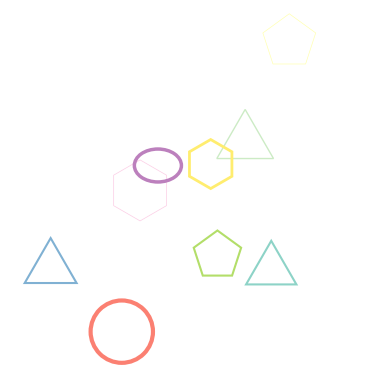[{"shape": "triangle", "thickness": 1.5, "radius": 0.38, "center": [0.705, 0.299]}, {"shape": "pentagon", "thickness": 0.5, "radius": 0.36, "center": [0.751, 0.892]}, {"shape": "circle", "thickness": 3, "radius": 0.4, "center": [0.316, 0.139]}, {"shape": "triangle", "thickness": 1.5, "radius": 0.39, "center": [0.132, 0.304]}, {"shape": "pentagon", "thickness": 1.5, "radius": 0.32, "center": [0.565, 0.337]}, {"shape": "hexagon", "thickness": 0.5, "radius": 0.4, "center": [0.364, 0.505]}, {"shape": "oval", "thickness": 2.5, "radius": 0.31, "center": [0.41, 0.57]}, {"shape": "triangle", "thickness": 1, "radius": 0.42, "center": [0.637, 0.631]}, {"shape": "hexagon", "thickness": 2, "radius": 0.32, "center": [0.547, 0.574]}]